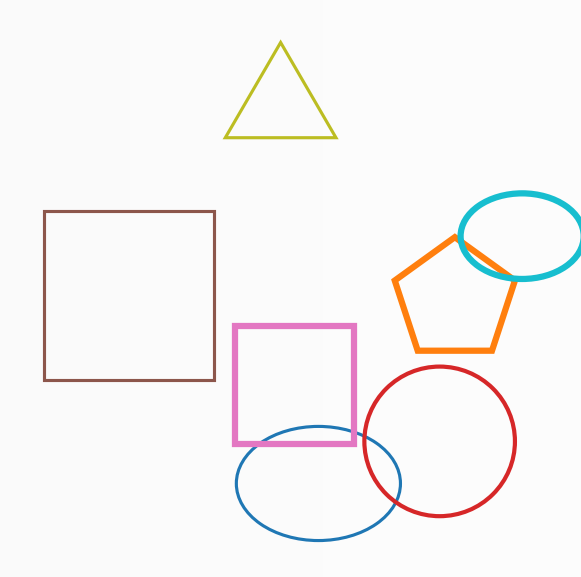[{"shape": "oval", "thickness": 1.5, "radius": 0.71, "center": [0.548, 0.162]}, {"shape": "pentagon", "thickness": 3, "radius": 0.54, "center": [0.783, 0.48]}, {"shape": "circle", "thickness": 2, "radius": 0.65, "center": [0.756, 0.235]}, {"shape": "square", "thickness": 1.5, "radius": 0.73, "center": [0.222, 0.487]}, {"shape": "square", "thickness": 3, "radius": 0.51, "center": [0.507, 0.332]}, {"shape": "triangle", "thickness": 1.5, "radius": 0.55, "center": [0.483, 0.816]}, {"shape": "oval", "thickness": 3, "radius": 0.53, "center": [0.898, 0.59]}]